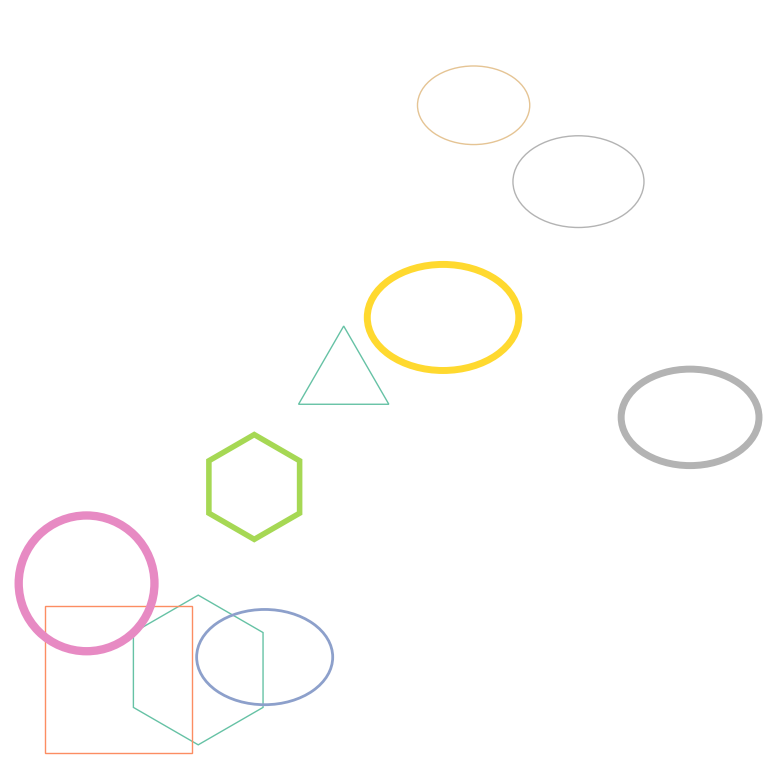[{"shape": "hexagon", "thickness": 0.5, "radius": 0.49, "center": [0.257, 0.13]}, {"shape": "triangle", "thickness": 0.5, "radius": 0.34, "center": [0.446, 0.509]}, {"shape": "square", "thickness": 0.5, "radius": 0.48, "center": [0.154, 0.118]}, {"shape": "oval", "thickness": 1, "radius": 0.44, "center": [0.344, 0.147]}, {"shape": "circle", "thickness": 3, "radius": 0.44, "center": [0.112, 0.242]}, {"shape": "hexagon", "thickness": 2, "radius": 0.34, "center": [0.33, 0.368]}, {"shape": "oval", "thickness": 2.5, "radius": 0.49, "center": [0.575, 0.588]}, {"shape": "oval", "thickness": 0.5, "radius": 0.36, "center": [0.615, 0.863]}, {"shape": "oval", "thickness": 2.5, "radius": 0.45, "center": [0.896, 0.458]}, {"shape": "oval", "thickness": 0.5, "radius": 0.43, "center": [0.751, 0.764]}]